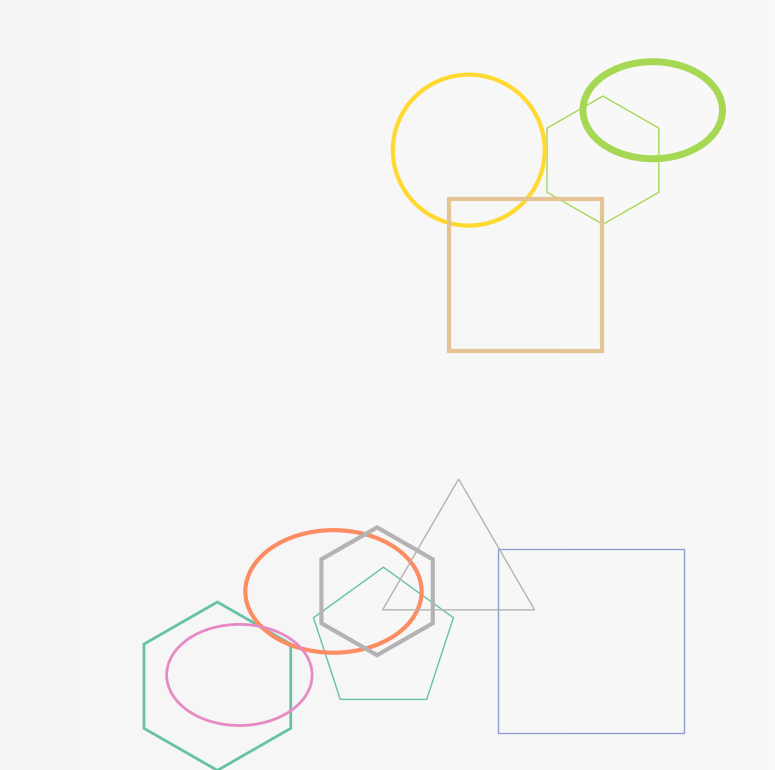[{"shape": "pentagon", "thickness": 0.5, "radius": 0.47, "center": [0.495, 0.168]}, {"shape": "hexagon", "thickness": 1, "radius": 0.55, "center": [0.28, 0.109]}, {"shape": "oval", "thickness": 1.5, "radius": 0.57, "center": [0.43, 0.232]}, {"shape": "square", "thickness": 0.5, "radius": 0.6, "center": [0.763, 0.168]}, {"shape": "oval", "thickness": 1, "radius": 0.47, "center": [0.309, 0.123]}, {"shape": "oval", "thickness": 2.5, "radius": 0.45, "center": [0.842, 0.857]}, {"shape": "hexagon", "thickness": 0.5, "radius": 0.42, "center": [0.778, 0.792]}, {"shape": "circle", "thickness": 1.5, "radius": 0.49, "center": [0.605, 0.805]}, {"shape": "square", "thickness": 1.5, "radius": 0.49, "center": [0.678, 0.642]}, {"shape": "hexagon", "thickness": 1.5, "radius": 0.41, "center": [0.487, 0.232]}, {"shape": "triangle", "thickness": 0.5, "radius": 0.57, "center": [0.592, 0.265]}]